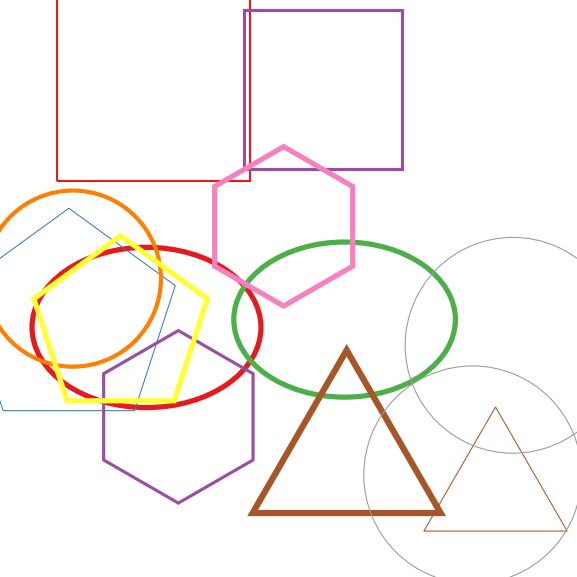[{"shape": "square", "thickness": 1, "radius": 0.84, "center": [0.266, 0.853]}, {"shape": "oval", "thickness": 2.5, "radius": 0.99, "center": [0.254, 0.432]}, {"shape": "pentagon", "thickness": 0.5, "radius": 0.97, "center": [0.119, 0.445]}, {"shape": "oval", "thickness": 2.5, "radius": 0.96, "center": [0.597, 0.446]}, {"shape": "square", "thickness": 1.5, "radius": 0.69, "center": [0.56, 0.844]}, {"shape": "hexagon", "thickness": 1.5, "radius": 0.75, "center": [0.309, 0.277]}, {"shape": "circle", "thickness": 2, "radius": 0.76, "center": [0.126, 0.517]}, {"shape": "pentagon", "thickness": 2.5, "radius": 0.79, "center": [0.209, 0.433]}, {"shape": "triangle", "thickness": 3, "radius": 0.94, "center": [0.6, 0.205]}, {"shape": "triangle", "thickness": 0.5, "radius": 0.72, "center": [0.858, 0.151]}, {"shape": "hexagon", "thickness": 2.5, "radius": 0.69, "center": [0.491, 0.607]}, {"shape": "circle", "thickness": 0.5, "radius": 0.94, "center": [0.818, 0.177]}, {"shape": "circle", "thickness": 0.5, "radius": 0.93, "center": [0.888, 0.401]}]